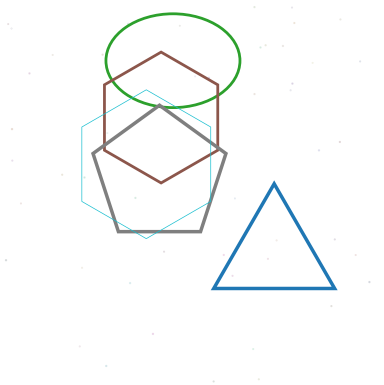[{"shape": "triangle", "thickness": 2.5, "radius": 0.91, "center": [0.712, 0.341]}, {"shape": "oval", "thickness": 2, "radius": 0.87, "center": [0.449, 0.842]}, {"shape": "hexagon", "thickness": 2, "radius": 0.85, "center": [0.418, 0.695]}, {"shape": "pentagon", "thickness": 2.5, "radius": 0.91, "center": [0.414, 0.545]}, {"shape": "hexagon", "thickness": 0.5, "radius": 0.97, "center": [0.38, 0.573]}]